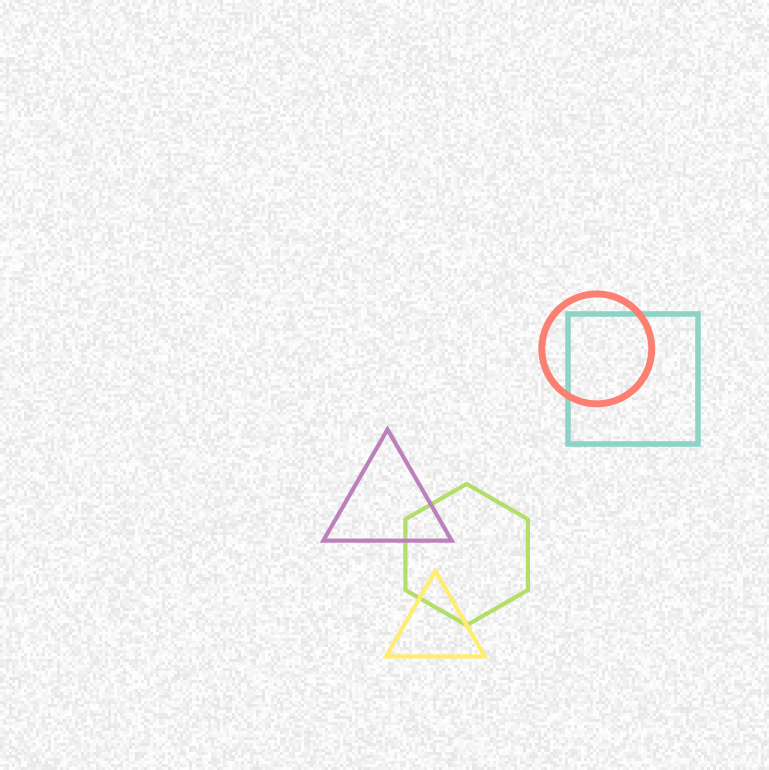[{"shape": "square", "thickness": 2, "radius": 0.42, "center": [0.822, 0.508]}, {"shape": "circle", "thickness": 2.5, "radius": 0.36, "center": [0.775, 0.547]}, {"shape": "hexagon", "thickness": 1.5, "radius": 0.46, "center": [0.606, 0.28]}, {"shape": "triangle", "thickness": 1.5, "radius": 0.48, "center": [0.503, 0.346]}, {"shape": "triangle", "thickness": 1.5, "radius": 0.37, "center": [0.565, 0.184]}]